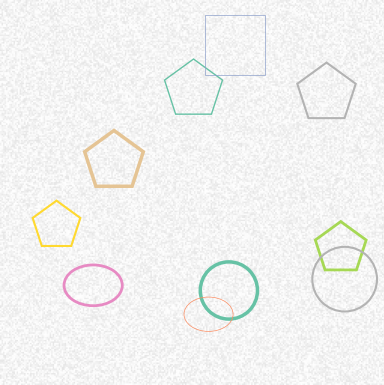[{"shape": "pentagon", "thickness": 1, "radius": 0.4, "center": [0.503, 0.768]}, {"shape": "circle", "thickness": 2.5, "radius": 0.37, "center": [0.595, 0.246]}, {"shape": "oval", "thickness": 0.5, "radius": 0.32, "center": [0.542, 0.184]}, {"shape": "square", "thickness": 0.5, "radius": 0.39, "center": [0.61, 0.883]}, {"shape": "oval", "thickness": 2, "radius": 0.38, "center": [0.242, 0.259]}, {"shape": "pentagon", "thickness": 2, "radius": 0.35, "center": [0.885, 0.355]}, {"shape": "pentagon", "thickness": 1.5, "radius": 0.33, "center": [0.147, 0.414]}, {"shape": "pentagon", "thickness": 2.5, "radius": 0.4, "center": [0.296, 0.581]}, {"shape": "pentagon", "thickness": 1.5, "radius": 0.4, "center": [0.848, 0.758]}, {"shape": "circle", "thickness": 1.5, "radius": 0.42, "center": [0.895, 0.275]}]